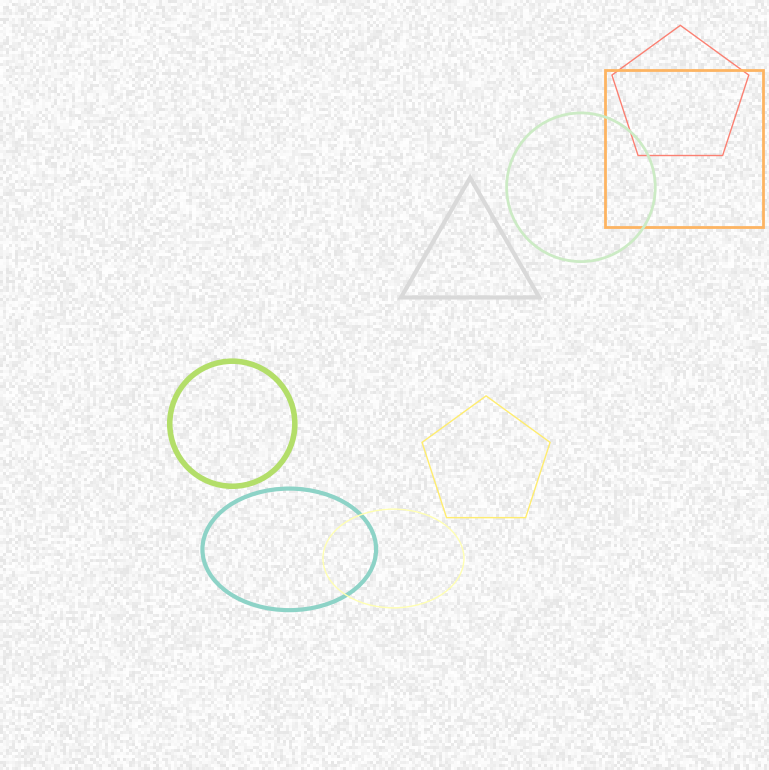[{"shape": "oval", "thickness": 1.5, "radius": 0.56, "center": [0.376, 0.287]}, {"shape": "oval", "thickness": 0.5, "radius": 0.46, "center": [0.511, 0.275]}, {"shape": "pentagon", "thickness": 0.5, "radius": 0.47, "center": [0.884, 0.874]}, {"shape": "square", "thickness": 1, "radius": 0.51, "center": [0.888, 0.807]}, {"shape": "circle", "thickness": 2, "radius": 0.41, "center": [0.302, 0.45]}, {"shape": "triangle", "thickness": 1.5, "radius": 0.52, "center": [0.611, 0.666]}, {"shape": "circle", "thickness": 1, "radius": 0.48, "center": [0.754, 0.757]}, {"shape": "pentagon", "thickness": 0.5, "radius": 0.44, "center": [0.631, 0.398]}]